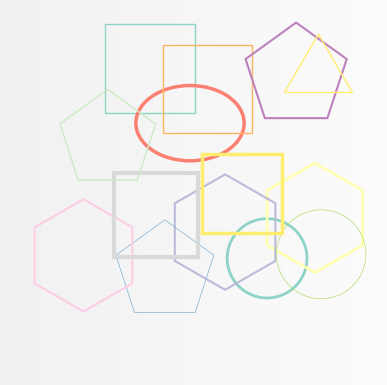[{"shape": "circle", "thickness": 2, "radius": 0.51, "center": [0.689, 0.329]}, {"shape": "square", "thickness": 1, "radius": 0.58, "center": [0.388, 0.822]}, {"shape": "hexagon", "thickness": 2, "radius": 0.71, "center": [0.813, 0.434]}, {"shape": "hexagon", "thickness": 1.5, "radius": 0.75, "center": [0.581, 0.397]}, {"shape": "oval", "thickness": 2.5, "radius": 0.7, "center": [0.49, 0.68]}, {"shape": "pentagon", "thickness": 0.5, "radius": 0.66, "center": [0.425, 0.296]}, {"shape": "square", "thickness": 1, "radius": 0.57, "center": [0.536, 0.769]}, {"shape": "circle", "thickness": 0.5, "radius": 0.58, "center": [0.829, 0.34]}, {"shape": "hexagon", "thickness": 1.5, "radius": 0.73, "center": [0.215, 0.337]}, {"shape": "square", "thickness": 3, "radius": 0.54, "center": [0.402, 0.442]}, {"shape": "pentagon", "thickness": 1.5, "radius": 0.69, "center": [0.764, 0.804]}, {"shape": "pentagon", "thickness": 1, "radius": 0.65, "center": [0.278, 0.638]}, {"shape": "triangle", "thickness": 1, "radius": 0.51, "center": [0.822, 0.81]}, {"shape": "square", "thickness": 2.5, "radius": 0.51, "center": [0.625, 0.498]}]